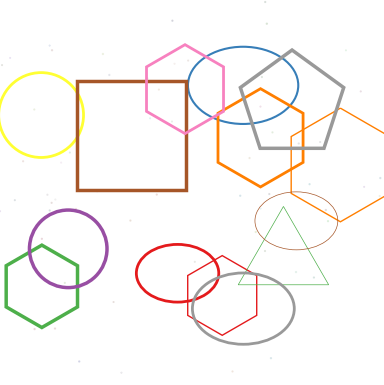[{"shape": "oval", "thickness": 2, "radius": 0.54, "center": [0.461, 0.29]}, {"shape": "hexagon", "thickness": 1, "radius": 0.52, "center": [0.577, 0.233]}, {"shape": "oval", "thickness": 1.5, "radius": 0.72, "center": [0.631, 0.778]}, {"shape": "hexagon", "thickness": 2.5, "radius": 0.53, "center": [0.109, 0.256]}, {"shape": "triangle", "thickness": 0.5, "radius": 0.68, "center": [0.736, 0.328]}, {"shape": "circle", "thickness": 2.5, "radius": 0.5, "center": [0.177, 0.354]}, {"shape": "hexagon", "thickness": 2, "radius": 0.64, "center": [0.677, 0.642]}, {"shape": "hexagon", "thickness": 1, "radius": 0.74, "center": [0.884, 0.572]}, {"shape": "circle", "thickness": 2, "radius": 0.55, "center": [0.107, 0.701]}, {"shape": "oval", "thickness": 0.5, "radius": 0.54, "center": [0.77, 0.426]}, {"shape": "square", "thickness": 2.5, "radius": 0.71, "center": [0.342, 0.647]}, {"shape": "hexagon", "thickness": 2, "radius": 0.58, "center": [0.481, 0.768]}, {"shape": "pentagon", "thickness": 2.5, "radius": 0.71, "center": [0.759, 0.729]}, {"shape": "oval", "thickness": 2, "radius": 0.66, "center": [0.632, 0.198]}]